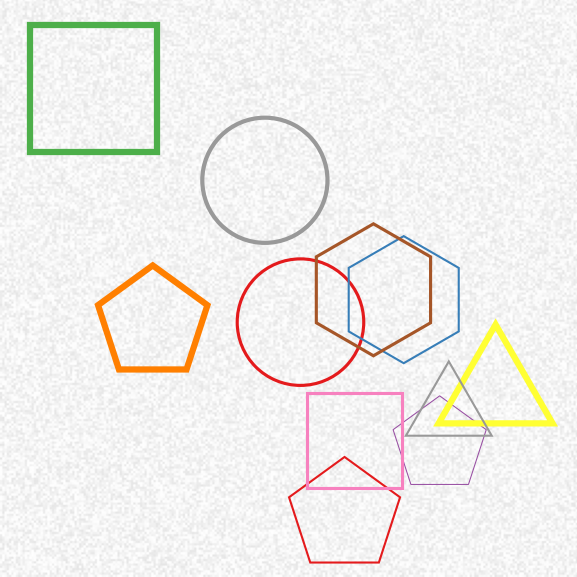[{"shape": "pentagon", "thickness": 1, "radius": 0.51, "center": [0.597, 0.107]}, {"shape": "circle", "thickness": 1.5, "radius": 0.55, "center": [0.52, 0.441]}, {"shape": "hexagon", "thickness": 1, "radius": 0.55, "center": [0.699, 0.48]}, {"shape": "square", "thickness": 3, "radius": 0.55, "center": [0.162, 0.846]}, {"shape": "pentagon", "thickness": 0.5, "radius": 0.42, "center": [0.761, 0.229]}, {"shape": "pentagon", "thickness": 3, "radius": 0.5, "center": [0.264, 0.44]}, {"shape": "triangle", "thickness": 3, "radius": 0.57, "center": [0.858, 0.323]}, {"shape": "hexagon", "thickness": 1.5, "radius": 0.57, "center": [0.647, 0.497]}, {"shape": "square", "thickness": 1.5, "radius": 0.41, "center": [0.614, 0.237]}, {"shape": "circle", "thickness": 2, "radius": 0.54, "center": [0.459, 0.687]}, {"shape": "triangle", "thickness": 1, "radius": 0.43, "center": [0.777, 0.288]}]